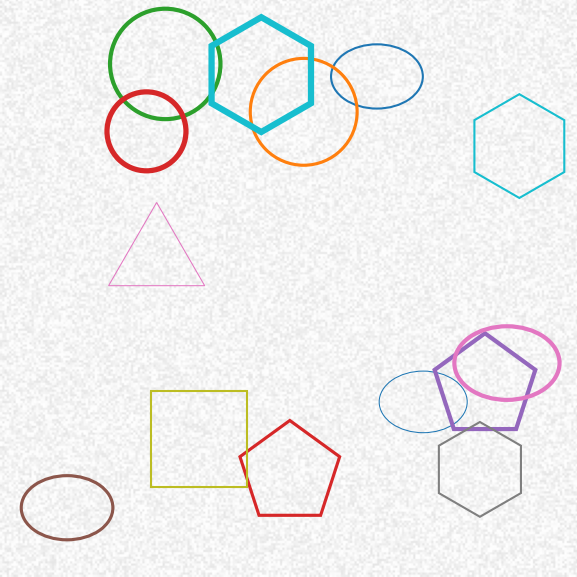[{"shape": "oval", "thickness": 1, "radius": 0.4, "center": [0.653, 0.867]}, {"shape": "oval", "thickness": 0.5, "radius": 0.38, "center": [0.733, 0.303]}, {"shape": "circle", "thickness": 1.5, "radius": 0.46, "center": [0.526, 0.806]}, {"shape": "circle", "thickness": 2, "radius": 0.48, "center": [0.286, 0.888]}, {"shape": "pentagon", "thickness": 1.5, "radius": 0.45, "center": [0.502, 0.18]}, {"shape": "circle", "thickness": 2.5, "radius": 0.34, "center": [0.254, 0.772]}, {"shape": "pentagon", "thickness": 2, "radius": 0.46, "center": [0.84, 0.33]}, {"shape": "oval", "thickness": 1.5, "radius": 0.4, "center": [0.116, 0.12]}, {"shape": "triangle", "thickness": 0.5, "radius": 0.48, "center": [0.271, 0.552]}, {"shape": "oval", "thickness": 2, "radius": 0.46, "center": [0.878, 0.37]}, {"shape": "hexagon", "thickness": 1, "radius": 0.41, "center": [0.831, 0.186]}, {"shape": "square", "thickness": 1, "radius": 0.42, "center": [0.345, 0.24]}, {"shape": "hexagon", "thickness": 3, "radius": 0.5, "center": [0.452, 0.87]}, {"shape": "hexagon", "thickness": 1, "radius": 0.45, "center": [0.899, 0.746]}]